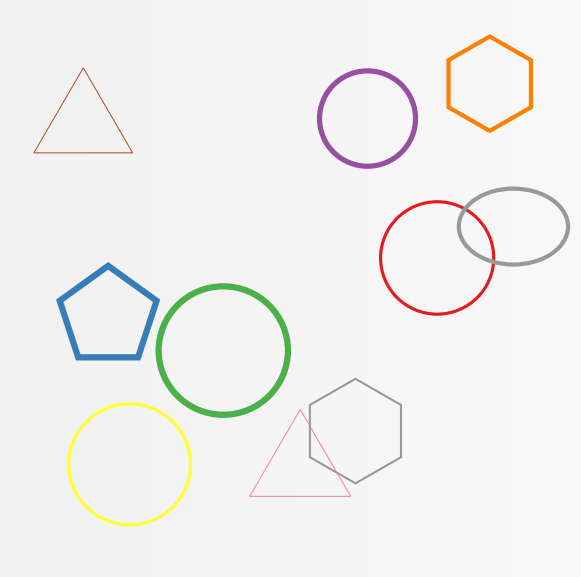[{"shape": "circle", "thickness": 1.5, "radius": 0.49, "center": [0.752, 0.552]}, {"shape": "pentagon", "thickness": 3, "radius": 0.44, "center": [0.186, 0.451]}, {"shape": "circle", "thickness": 3, "radius": 0.56, "center": [0.384, 0.392]}, {"shape": "circle", "thickness": 2.5, "radius": 0.41, "center": [0.632, 0.794]}, {"shape": "hexagon", "thickness": 2, "radius": 0.41, "center": [0.843, 0.854]}, {"shape": "circle", "thickness": 1.5, "radius": 0.52, "center": [0.223, 0.195]}, {"shape": "triangle", "thickness": 0.5, "radius": 0.49, "center": [0.143, 0.784]}, {"shape": "triangle", "thickness": 0.5, "radius": 0.5, "center": [0.516, 0.19]}, {"shape": "hexagon", "thickness": 1, "radius": 0.45, "center": [0.612, 0.253]}, {"shape": "oval", "thickness": 2, "radius": 0.47, "center": [0.883, 0.607]}]